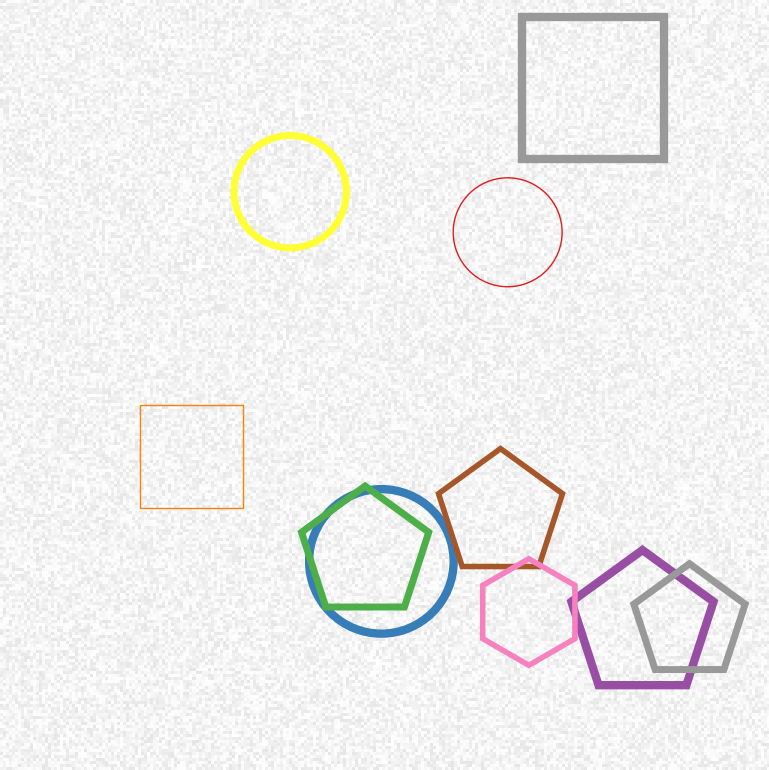[{"shape": "circle", "thickness": 0.5, "radius": 0.35, "center": [0.659, 0.698]}, {"shape": "circle", "thickness": 3, "radius": 0.47, "center": [0.495, 0.271]}, {"shape": "pentagon", "thickness": 2.5, "radius": 0.43, "center": [0.474, 0.282]}, {"shape": "pentagon", "thickness": 3, "radius": 0.48, "center": [0.834, 0.189]}, {"shape": "square", "thickness": 0.5, "radius": 0.34, "center": [0.248, 0.407]}, {"shape": "circle", "thickness": 2.5, "radius": 0.36, "center": [0.377, 0.751]}, {"shape": "pentagon", "thickness": 2, "radius": 0.42, "center": [0.65, 0.333]}, {"shape": "hexagon", "thickness": 2, "radius": 0.35, "center": [0.687, 0.205]}, {"shape": "pentagon", "thickness": 2.5, "radius": 0.38, "center": [0.895, 0.192]}, {"shape": "square", "thickness": 3, "radius": 0.46, "center": [0.77, 0.885]}]